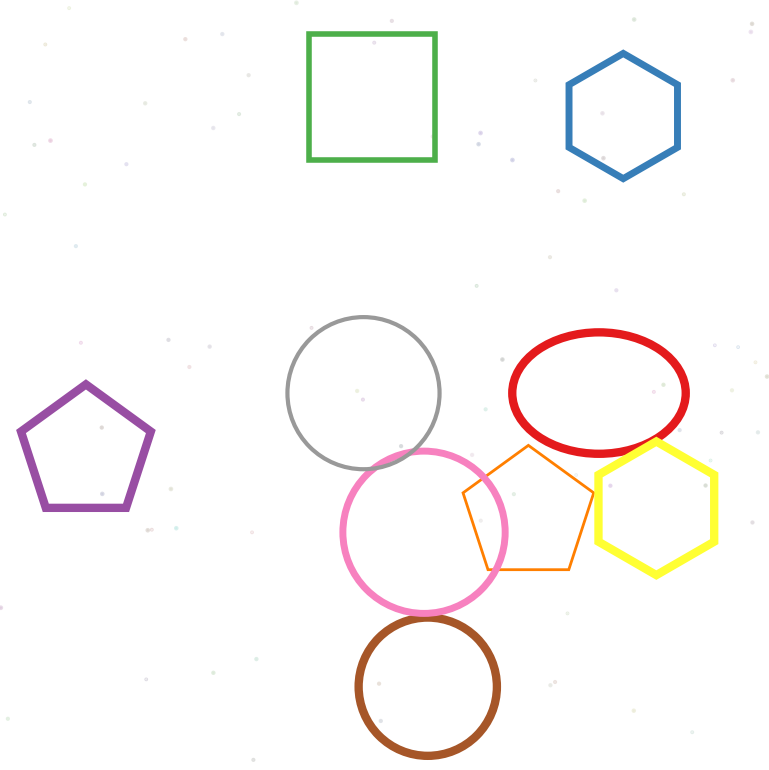[{"shape": "oval", "thickness": 3, "radius": 0.56, "center": [0.778, 0.49]}, {"shape": "hexagon", "thickness": 2.5, "radius": 0.41, "center": [0.809, 0.849]}, {"shape": "square", "thickness": 2, "radius": 0.41, "center": [0.483, 0.874]}, {"shape": "pentagon", "thickness": 3, "radius": 0.44, "center": [0.112, 0.412]}, {"shape": "pentagon", "thickness": 1, "radius": 0.45, "center": [0.686, 0.332]}, {"shape": "hexagon", "thickness": 3, "radius": 0.43, "center": [0.852, 0.34]}, {"shape": "circle", "thickness": 3, "radius": 0.45, "center": [0.556, 0.108]}, {"shape": "circle", "thickness": 2.5, "radius": 0.53, "center": [0.551, 0.309]}, {"shape": "circle", "thickness": 1.5, "radius": 0.49, "center": [0.472, 0.489]}]